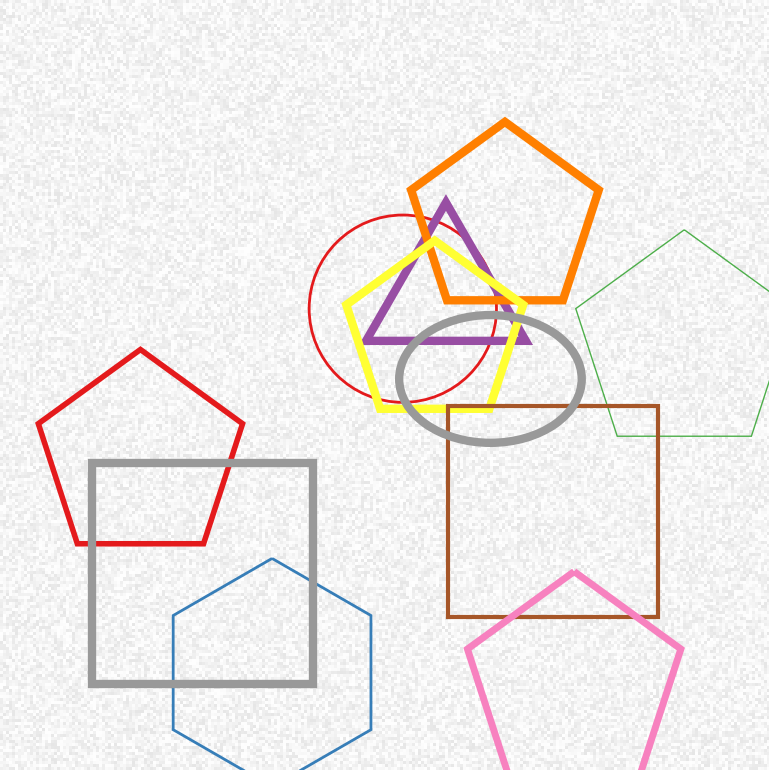[{"shape": "circle", "thickness": 1, "radius": 0.61, "center": [0.523, 0.599]}, {"shape": "pentagon", "thickness": 2, "radius": 0.7, "center": [0.182, 0.407]}, {"shape": "hexagon", "thickness": 1, "radius": 0.74, "center": [0.353, 0.126]}, {"shape": "pentagon", "thickness": 0.5, "radius": 0.74, "center": [0.889, 0.553]}, {"shape": "triangle", "thickness": 3, "radius": 0.6, "center": [0.579, 0.617]}, {"shape": "pentagon", "thickness": 3, "radius": 0.64, "center": [0.656, 0.714]}, {"shape": "pentagon", "thickness": 3, "radius": 0.6, "center": [0.565, 0.567]}, {"shape": "square", "thickness": 1.5, "radius": 0.68, "center": [0.718, 0.335]}, {"shape": "pentagon", "thickness": 2.5, "radius": 0.73, "center": [0.746, 0.112]}, {"shape": "oval", "thickness": 3, "radius": 0.59, "center": [0.637, 0.508]}, {"shape": "square", "thickness": 3, "radius": 0.72, "center": [0.263, 0.255]}]